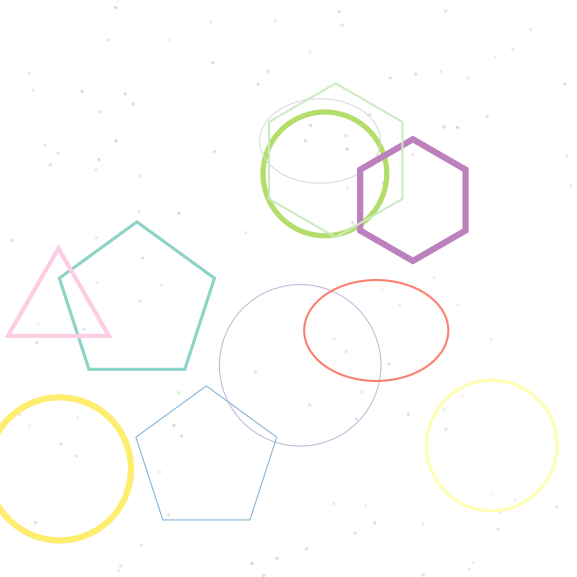[{"shape": "pentagon", "thickness": 1.5, "radius": 0.71, "center": [0.237, 0.474]}, {"shape": "circle", "thickness": 1.5, "radius": 0.57, "center": [0.852, 0.228]}, {"shape": "circle", "thickness": 0.5, "radius": 0.7, "center": [0.52, 0.367]}, {"shape": "oval", "thickness": 1, "radius": 0.62, "center": [0.652, 0.427]}, {"shape": "pentagon", "thickness": 0.5, "radius": 0.64, "center": [0.357, 0.203]}, {"shape": "circle", "thickness": 2.5, "radius": 0.54, "center": [0.563, 0.698]}, {"shape": "triangle", "thickness": 2, "radius": 0.51, "center": [0.101, 0.468]}, {"shape": "oval", "thickness": 0.5, "radius": 0.52, "center": [0.554, 0.755]}, {"shape": "hexagon", "thickness": 3, "radius": 0.53, "center": [0.715, 0.653]}, {"shape": "hexagon", "thickness": 1, "radius": 0.67, "center": [0.581, 0.721]}, {"shape": "circle", "thickness": 3, "radius": 0.62, "center": [0.103, 0.187]}]